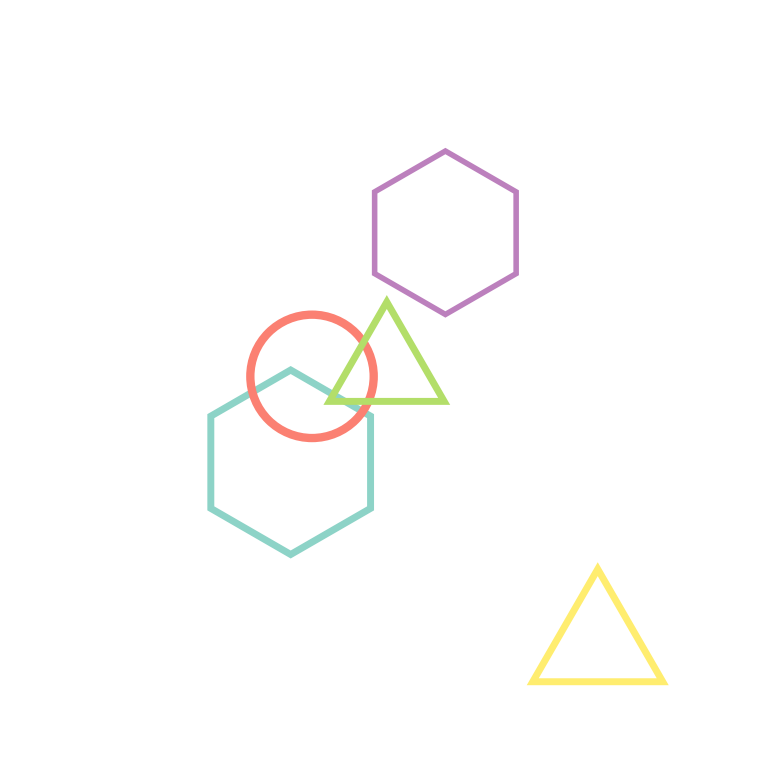[{"shape": "hexagon", "thickness": 2.5, "radius": 0.6, "center": [0.378, 0.4]}, {"shape": "circle", "thickness": 3, "radius": 0.4, "center": [0.405, 0.511]}, {"shape": "triangle", "thickness": 2.5, "radius": 0.43, "center": [0.502, 0.522]}, {"shape": "hexagon", "thickness": 2, "radius": 0.53, "center": [0.578, 0.698]}, {"shape": "triangle", "thickness": 2.5, "radius": 0.49, "center": [0.776, 0.163]}]